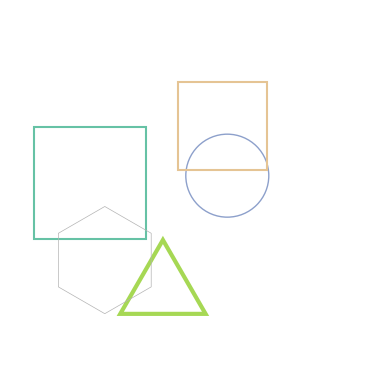[{"shape": "square", "thickness": 1.5, "radius": 0.73, "center": [0.233, 0.525]}, {"shape": "circle", "thickness": 1, "radius": 0.54, "center": [0.59, 0.544]}, {"shape": "triangle", "thickness": 3, "radius": 0.64, "center": [0.423, 0.249]}, {"shape": "square", "thickness": 1.5, "radius": 0.57, "center": [0.578, 0.672]}, {"shape": "hexagon", "thickness": 0.5, "radius": 0.7, "center": [0.272, 0.324]}]